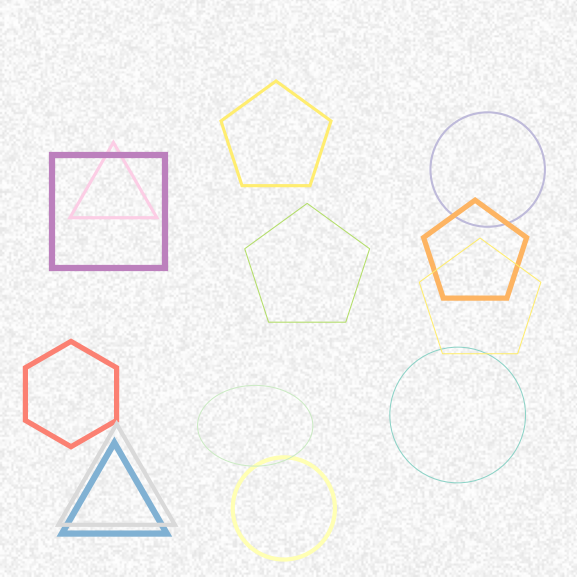[{"shape": "circle", "thickness": 0.5, "radius": 0.59, "center": [0.793, 0.281]}, {"shape": "circle", "thickness": 2, "radius": 0.44, "center": [0.491, 0.119]}, {"shape": "circle", "thickness": 1, "radius": 0.5, "center": [0.844, 0.706]}, {"shape": "hexagon", "thickness": 2.5, "radius": 0.46, "center": [0.123, 0.317]}, {"shape": "triangle", "thickness": 3, "radius": 0.52, "center": [0.198, 0.128]}, {"shape": "pentagon", "thickness": 2.5, "radius": 0.47, "center": [0.823, 0.559]}, {"shape": "pentagon", "thickness": 0.5, "radius": 0.57, "center": [0.532, 0.533]}, {"shape": "triangle", "thickness": 1.5, "radius": 0.43, "center": [0.196, 0.666]}, {"shape": "triangle", "thickness": 2, "radius": 0.58, "center": [0.202, 0.149]}, {"shape": "square", "thickness": 3, "radius": 0.49, "center": [0.188, 0.632]}, {"shape": "oval", "thickness": 0.5, "radius": 0.5, "center": [0.442, 0.262]}, {"shape": "pentagon", "thickness": 1.5, "radius": 0.5, "center": [0.478, 0.759]}, {"shape": "pentagon", "thickness": 0.5, "radius": 0.55, "center": [0.831, 0.476]}]